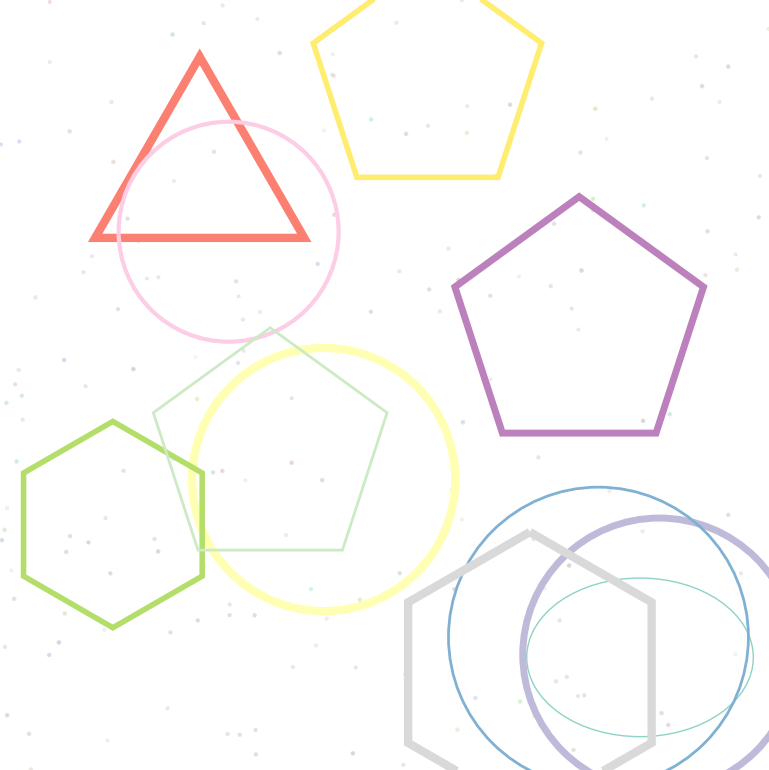[{"shape": "oval", "thickness": 0.5, "radius": 0.74, "center": [0.831, 0.146]}, {"shape": "circle", "thickness": 3, "radius": 0.85, "center": [0.42, 0.377]}, {"shape": "circle", "thickness": 2.5, "radius": 0.89, "center": [0.856, 0.15]}, {"shape": "triangle", "thickness": 3, "radius": 0.78, "center": [0.259, 0.769]}, {"shape": "circle", "thickness": 1, "radius": 0.97, "center": [0.777, 0.173]}, {"shape": "hexagon", "thickness": 2, "radius": 0.67, "center": [0.147, 0.319]}, {"shape": "circle", "thickness": 1.5, "radius": 0.71, "center": [0.297, 0.699]}, {"shape": "hexagon", "thickness": 3, "radius": 0.91, "center": [0.688, 0.126]}, {"shape": "pentagon", "thickness": 2.5, "radius": 0.85, "center": [0.752, 0.575]}, {"shape": "pentagon", "thickness": 1, "radius": 0.8, "center": [0.351, 0.415]}, {"shape": "pentagon", "thickness": 2, "radius": 0.78, "center": [0.555, 0.896]}]